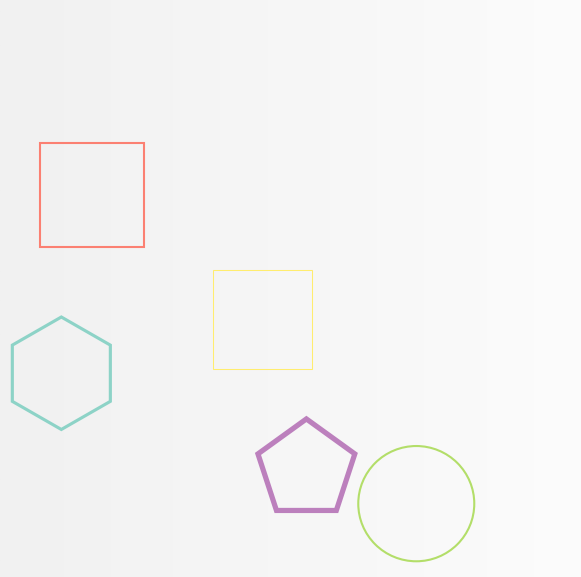[{"shape": "hexagon", "thickness": 1.5, "radius": 0.49, "center": [0.106, 0.353]}, {"shape": "square", "thickness": 1, "radius": 0.45, "center": [0.158, 0.662]}, {"shape": "circle", "thickness": 1, "radius": 0.5, "center": [0.716, 0.127]}, {"shape": "pentagon", "thickness": 2.5, "radius": 0.44, "center": [0.527, 0.186]}, {"shape": "square", "thickness": 0.5, "radius": 0.43, "center": [0.452, 0.446]}]